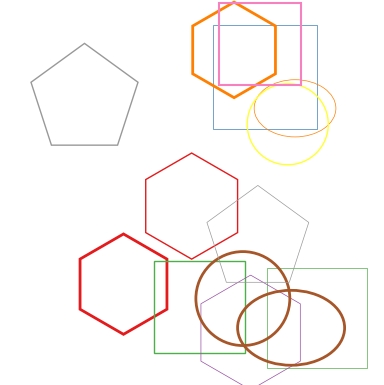[{"shape": "hexagon", "thickness": 1, "radius": 0.69, "center": [0.498, 0.465]}, {"shape": "hexagon", "thickness": 2, "radius": 0.65, "center": [0.321, 0.262]}, {"shape": "square", "thickness": 0.5, "radius": 0.67, "center": [0.689, 0.799]}, {"shape": "square", "thickness": 0.5, "radius": 0.65, "center": [0.823, 0.174]}, {"shape": "square", "thickness": 1, "radius": 0.59, "center": [0.519, 0.202]}, {"shape": "hexagon", "thickness": 0.5, "radius": 0.75, "center": [0.651, 0.136]}, {"shape": "oval", "thickness": 0.5, "radius": 0.53, "center": [0.766, 0.719]}, {"shape": "hexagon", "thickness": 2, "radius": 0.62, "center": [0.608, 0.87]}, {"shape": "circle", "thickness": 1, "radius": 0.53, "center": [0.747, 0.677]}, {"shape": "oval", "thickness": 2, "radius": 0.69, "center": [0.756, 0.149]}, {"shape": "circle", "thickness": 2, "radius": 0.61, "center": [0.631, 0.224]}, {"shape": "square", "thickness": 1.5, "radius": 0.53, "center": [0.674, 0.886]}, {"shape": "pentagon", "thickness": 1, "radius": 0.73, "center": [0.219, 0.741]}, {"shape": "pentagon", "thickness": 0.5, "radius": 0.7, "center": [0.67, 0.379]}]